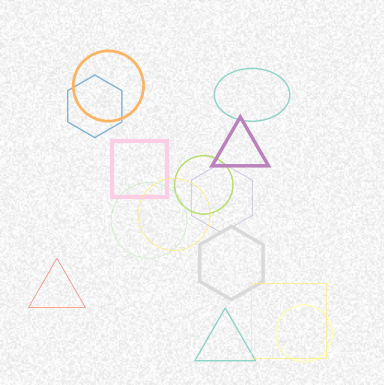[{"shape": "triangle", "thickness": 1, "radius": 0.46, "center": [0.585, 0.109]}, {"shape": "oval", "thickness": 1, "radius": 0.49, "center": [0.655, 0.754]}, {"shape": "circle", "thickness": 1, "radius": 0.37, "center": [0.79, 0.134]}, {"shape": "hexagon", "thickness": 0.5, "radius": 0.46, "center": [0.576, 0.486]}, {"shape": "triangle", "thickness": 0.5, "radius": 0.43, "center": [0.148, 0.244]}, {"shape": "hexagon", "thickness": 1, "radius": 0.41, "center": [0.246, 0.724]}, {"shape": "circle", "thickness": 2, "radius": 0.46, "center": [0.282, 0.777]}, {"shape": "circle", "thickness": 1, "radius": 0.38, "center": [0.529, 0.52]}, {"shape": "square", "thickness": 3, "radius": 0.36, "center": [0.363, 0.561]}, {"shape": "hexagon", "thickness": 2.5, "radius": 0.48, "center": [0.601, 0.317]}, {"shape": "triangle", "thickness": 2.5, "radius": 0.42, "center": [0.624, 0.612]}, {"shape": "circle", "thickness": 0.5, "radius": 0.49, "center": [0.387, 0.428]}, {"shape": "square", "thickness": 0.5, "radius": 0.48, "center": [0.749, 0.167]}, {"shape": "circle", "thickness": 0.5, "radius": 0.47, "center": [0.452, 0.443]}]